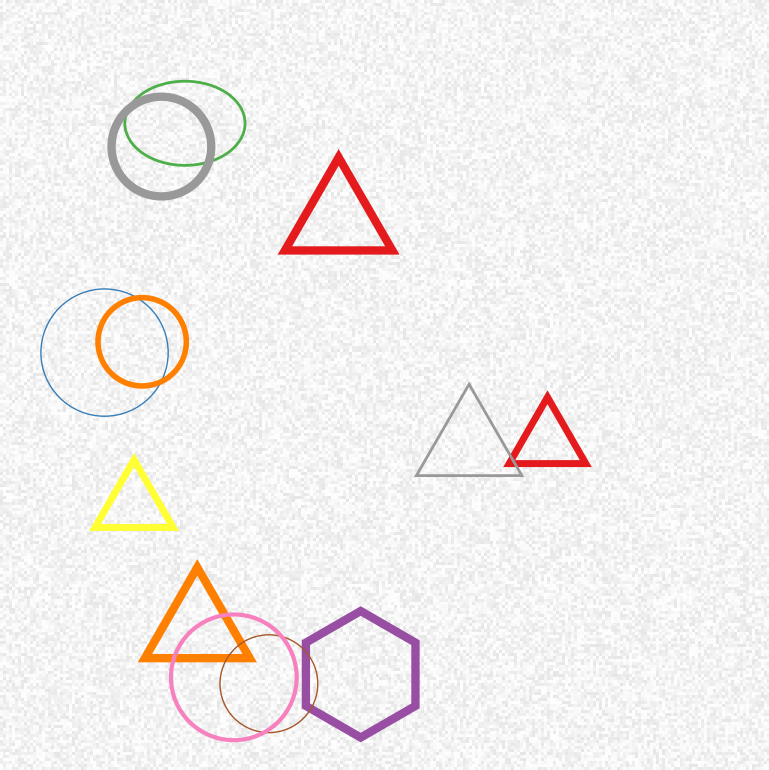[{"shape": "triangle", "thickness": 3, "radius": 0.4, "center": [0.44, 0.715]}, {"shape": "triangle", "thickness": 2.5, "radius": 0.29, "center": [0.711, 0.427]}, {"shape": "circle", "thickness": 0.5, "radius": 0.41, "center": [0.136, 0.542]}, {"shape": "oval", "thickness": 1, "radius": 0.39, "center": [0.24, 0.84]}, {"shape": "hexagon", "thickness": 3, "radius": 0.41, "center": [0.468, 0.124]}, {"shape": "triangle", "thickness": 3, "radius": 0.39, "center": [0.256, 0.185]}, {"shape": "circle", "thickness": 2, "radius": 0.29, "center": [0.185, 0.556]}, {"shape": "triangle", "thickness": 2.5, "radius": 0.29, "center": [0.174, 0.344]}, {"shape": "circle", "thickness": 0.5, "radius": 0.32, "center": [0.349, 0.112]}, {"shape": "circle", "thickness": 1.5, "radius": 0.41, "center": [0.304, 0.12]}, {"shape": "triangle", "thickness": 1, "radius": 0.4, "center": [0.609, 0.422]}, {"shape": "circle", "thickness": 3, "radius": 0.32, "center": [0.21, 0.81]}]